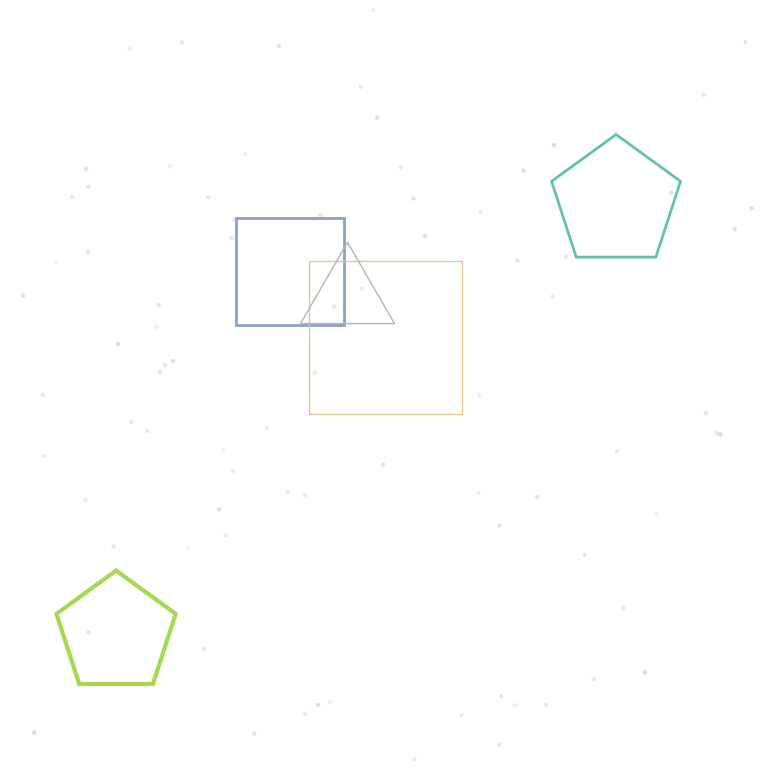[{"shape": "pentagon", "thickness": 1, "radius": 0.44, "center": [0.8, 0.737]}, {"shape": "square", "thickness": 1, "radius": 0.35, "center": [0.377, 0.648]}, {"shape": "pentagon", "thickness": 1.5, "radius": 0.41, "center": [0.151, 0.178]}, {"shape": "square", "thickness": 0.5, "radius": 0.49, "center": [0.501, 0.562]}, {"shape": "triangle", "thickness": 0.5, "radius": 0.35, "center": [0.451, 0.615]}]